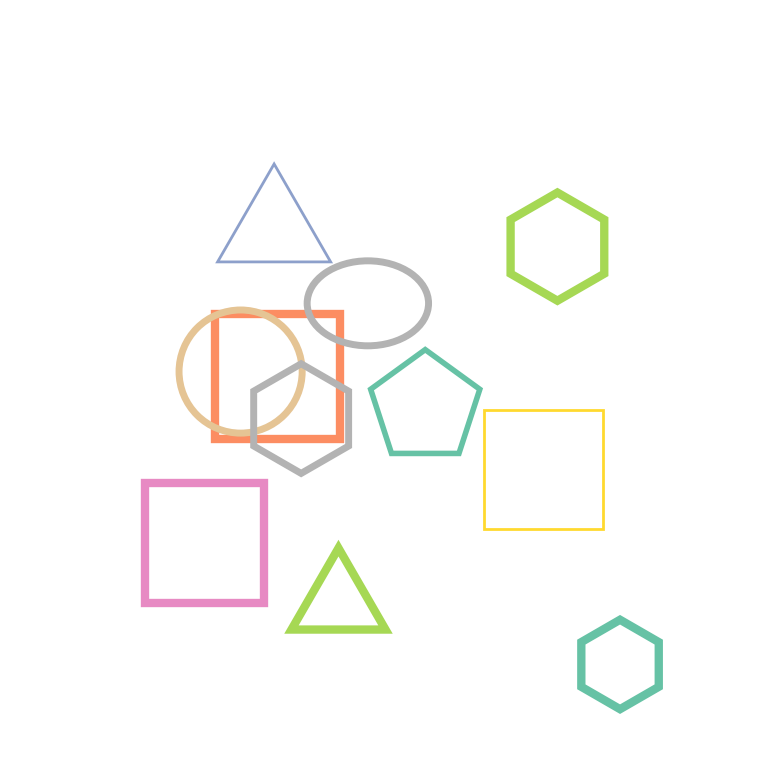[{"shape": "pentagon", "thickness": 2, "radius": 0.37, "center": [0.552, 0.471]}, {"shape": "hexagon", "thickness": 3, "radius": 0.29, "center": [0.805, 0.137]}, {"shape": "square", "thickness": 3, "radius": 0.4, "center": [0.36, 0.511]}, {"shape": "triangle", "thickness": 1, "radius": 0.42, "center": [0.356, 0.702]}, {"shape": "square", "thickness": 3, "radius": 0.39, "center": [0.266, 0.295]}, {"shape": "hexagon", "thickness": 3, "radius": 0.35, "center": [0.724, 0.68]}, {"shape": "triangle", "thickness": 3, "radius": 0.35, "center": [0.44, 0.218]}, {"shape": "square", "thickness": 1, "radius": 0.39, "center": [0.706, 0.391]}, {"shape": "circle", "thickness": 2.5, "radius": 0.4, "center": [0.312, 0.517]}, {"shape": "hexagon", "thickness": 2.5, "radius": 0.36, "center": [0.391, 0.456]}, {"shape": "oval", "thickness": 2.5, "radius": 0.39, "center": [0.478, 0.606]}]